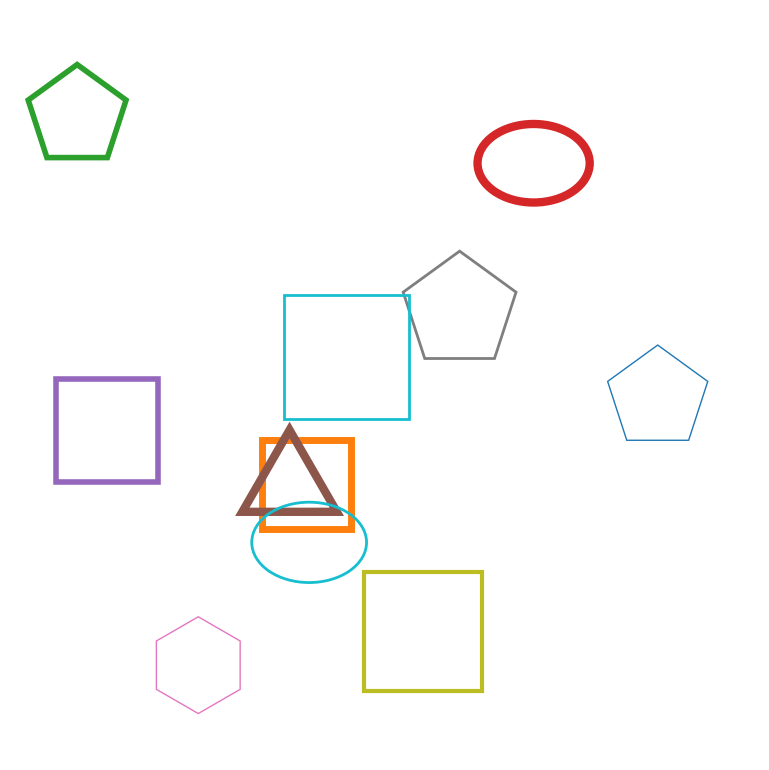[{"shape": "pentagon", "thickness": 0.5, "radius": 0.34, "center": [0.854, 0.484]}, {"shape": "square", "thickness": 2.5, "radius": 0.29, "center": [0.398, 0.371]}, {"shape": "pentagon", "thickness": 2, "radius": 0.33, "center": [0.1, 0.849]}, {"shape": "oval", "thickness": 3, "radius": 0.36, "center": [0.693, 0.788]}, {"shape": "square", "thickness": 2, "radius": 0.33, "center": [0.139, 0.441]}, {"shape": "triangle", "thickness": 3, "radius": 0.35, "center": [0.376, 0.371]}, {"shape": "hexagon", "thickness": 0.5, "radius": 0.31, "center": [0.257, 0.136]}, {"shape": "pentagon", "thickness": 1, "radius": 0.39, "center": [0.597, 0.597]}, {"shape": "square", "thickness": 1.5, "radius": 0.38, "center": [0.549, 0.18]}, {"shape": "square", "thickness": 1, "radius": 0.4, "center": [0.45, 0.536]}, {"shape": "oval", "thickness": 1, "radius": 0.37, "center": [0.401, 0.296]}]